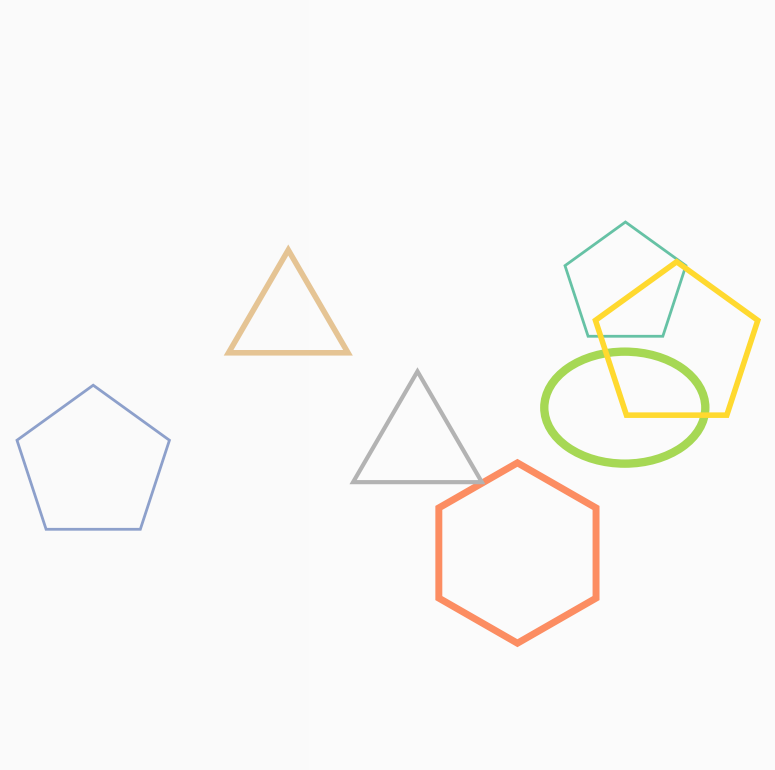[{"shape": "pentagon", "thickness": 1, "radius": 0.41, "center": [0.807, 0.63]}, {"shape": "hexagon", "thickness": 2.5, "radius": 0.59, "center": [0.668, 0.282]}, {"shape": "pentagon", "thickness": 1, "radius": 0.52, "center": [0.12, 0.396]}, {"shape": "oval", "thickness": 3, "radius": 0.52, "center": [0.806, 0.471]}, {"shape": "pentagon", "thickness": 2, "radius": 0.55, "center": [0.873, 0.55]}, {"shape": "triangle", "thickness": 2, "radius": 0.44, "center": [0.372, 0.586]}, {"shape": "triangle", "thickness": 1.5, "radius": 0.48, "center": [0.539, 0.422]}]